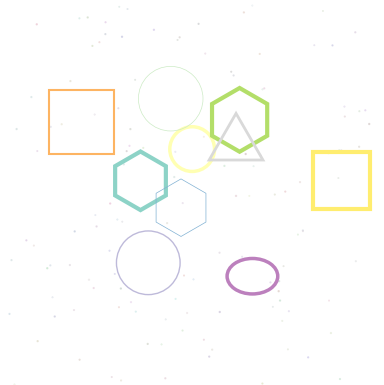[{"shape": "hexagon", "thickness": 3, "radius": 0.38, "center": [0.365, 0.53]}, {"shape": "circle", "thickness": 2.5, "radius": 0.29, "center": [0.499, 0.613]}, {"shape": "circle", "thickness": 1, "radius": 0.41, "center": [0.385, 0.317]}, {"shape": "hexagon", "thickness": 0.5, "radius": 0.37, "center": [0.47, 0.461]}, {"shape": "square", "thickness": 1.5, "radius": 0.42, "center": [0.212, 0.683]}, {"shape": "hexagon", "thickness": 3, "radius": 0.41, "center": [0.622, 0.689]}, {"shape": "triangle", "thickness": 2, "radius": 0.4, "center": [0.613, 0.625]}, {"shape": "oval", "thickness": 2.5, "radius": 0.33, "center": [0.656, 0.283]}, {"shape": "circle", "thickness": 0.5, "radius": 0.42, "center": [0.443, 0.744]}, {"shape": "square", "thickness": 3, "radius": 0.37, "center": [0.886, 0.532]}]